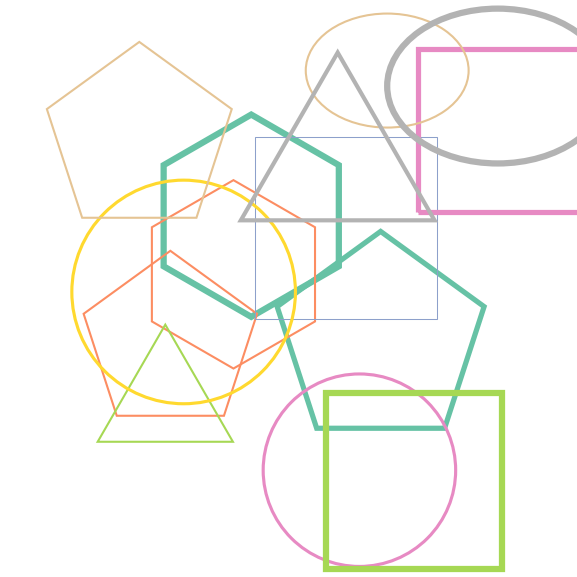[{"shape": "pentagon", "thickness": 2.5, "radius": 0.94, "center": [0.659, 0.41]}, {"shape": "hexagon", "thickness": 3, "radius": 0.88, "center": [0.435, 0.626]}, {"shape": "pentagon", "thickness": 1, "radius": 0.79, "center": [0.295, 0.407]}, {"shape": "hexagon", "thickness": 1, "radius": 0.82, "center": [0.404, 0.524]}, {"shape": "square", "thickness": 0.5, "radius": 0.79, "center": [0.599, 0.604]}, {"shape": "circle", "thickness": 1.5, "radius": 0.83, "center": [0.622, 0.185]}, {"shape": "square", "thickness": 2.5, "radius": 0.71, "center": [0.866, 0.774]}, {"shape": "triangle", "thickness": 1, "radius": 0.68, "center": [0.286, 0.302]}, {"shape": "square", "thickness": 3, "radius": 0.76, "center": [0.718, 0.167]}, {"shape": "circle", "thickness": 1.5, "radius": 0.97, "center": [0.318, 0.494]}, {"shape": "pentagon", "thickness": 1, "radius": 0.84, "center": [0.241, 0.758]}, {"shape": "oval", "thickness": 1, "radius": 0.71, "center": [0.67, 0.877]}, {"shape": "oval", "thickness": 3, "radius": 0.96, "center": [0.862, 0.85]}, {"shape": "triangle", "thickness": 2, "radius": 0.97, "center": [0.585, 0.714]}]